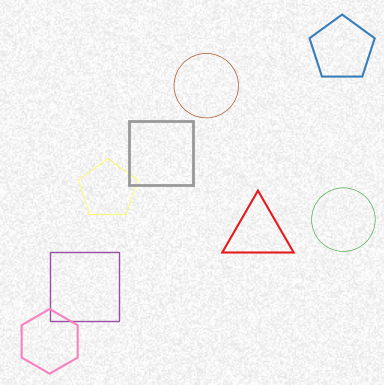[{"shape": "triangle", "thickness": 1.5, "radius": 0.54, "center": [0.67, 0.398]}, {"shape": "pentagon", "thickness": 1.5, "radius": 0.45, "center": [0.889, 0.873]}, {"shape": "circle", "thickness": 0.5, "radius": 0.41, "center": [0.892, 0.429]}, {"shape": "square", "thickness": 1, "radius": 0.45, "center": [0.219, 0.255]}, {"shape": "pentagon", "thickness": 0.5, "radius": 0.4, "center": [0.281, 0.508]}, {"shape": "circle", "thickness": 0.5, "radius": 0.42, "center": [0.536, 0.778]}, {"shape": "hexagon", "thickness": 1.5, "radius": 0.42, "center": [0.129, 0.113]}, {"shape": "square", "thickness": 2, "radius": 0.42, "center": [0.418, 0.602]}]